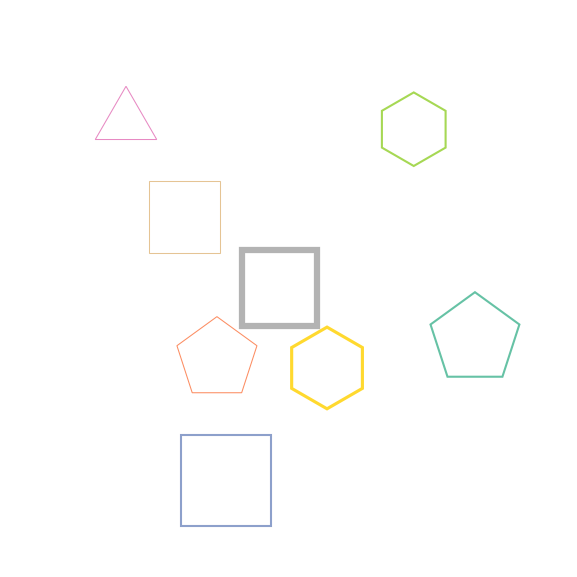[{"shape": "pentagon", "thickness": 1, "radius": 0.4, "center": [0.822, 0.412]}, {"shape": "pentagon", "thickness": 0.5, "radius": 0.36, "center": [0.376, 0.378]}, {"shape": "square", "thickness": 1, "radius": 0.39, "center": [0.391, 0.167]}, {"shape": "triangle", "thickness": 0.5, "radius": 0.31, "center": [0.218, 0.788]}, {"shape": "hexagon", "thickness": 1, "radius": 0.32, "center": [0.716, 0.775]}, {"shape": "hexagon", "thickness": 1.5, "radius": 0.35, "center": [0.566, 0.362]}, {"shape": "square", "thickness": 0.5, "radius": 0.31, "center": [0.319, 0.624]}, {"shape": "square", "thickness": 3, "radius": 0.33, "center": [0.484, 0.501]}]